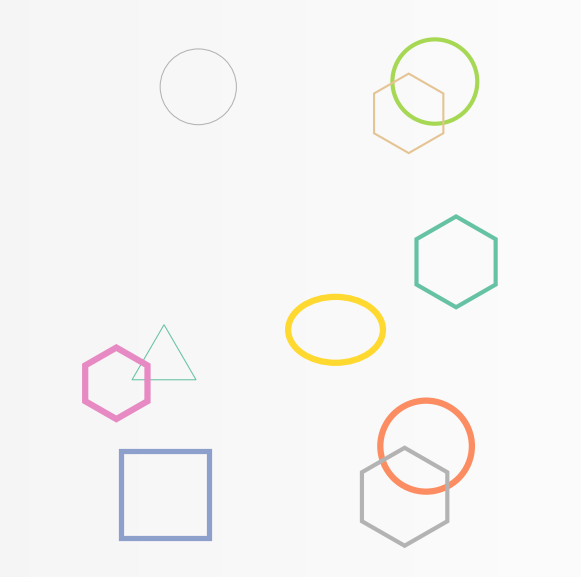[{"shape": "triangle", "thickness": 0.5, "radius": 0.32, "center": [0.282, 0.373]}, {"shape": "hexagon", "thickness": 2, "radius": 0.39, "center": [0.785, 0.546]}, {"shape": "circle", "thickness": 3, "radius": 0.39, "center": [0.733, 0.227]}, {"shape": "square", "thickness": 2.5, "radius": 0.38, "center": [0.283, 0.143]}, {"shape": "hexagon", "thickness": 3, "radius": 0.31, "center": [0.2, 0.335]}, {"shape": "circle", "thickness": 2, "radius": 0.37, "center": [0.748, 0.858]}, {"shape": "oval", "thickness": 3, "radius": 0.41, "center": [0.577, 0.428]}, {"shape": "hexagon", "thickness": 1, "radius": 0.34, "center": [0.703, 0.803]}, {"shape": "hexagon", "thickness": 2, "radius": 0.42, "center": [0.696, 0.139]}, {"shape": "circle", "thickness": 0.5, "radius": 0.33, "center": [0.341, 0.849]}]